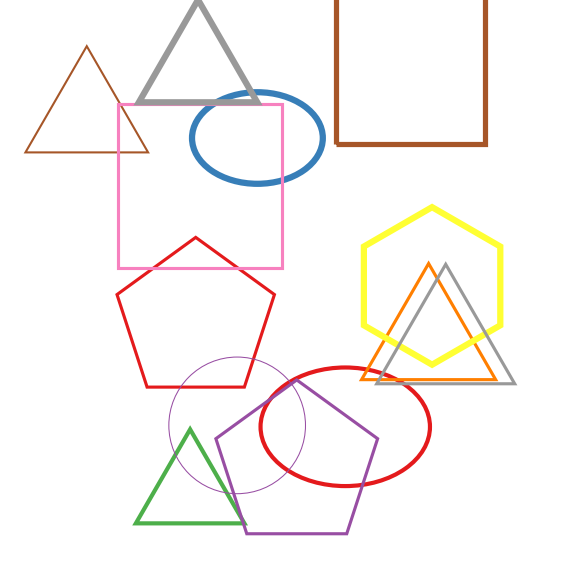[{"shape": "oval", "thickness": 2, "radius": 0.73, "center": [0.598, 0.26]}, {"shape": "pentagon", "thickness": 1.5, "radius": 0.72, "center": [0.339, 0.445]}, {"shape": "oval", "thickness": 3, "radius": 0.57, "center": [0.446, 0.76]}, {"shape": "triangle", "thickness": 2, "radius": 0.54, "center": [0.329, 0.147]}, {"shape": "pentagon", "thickness": 1.5, "radius": 0.74, "center": [0.514, 0.194]}, {"shape": "circle", "thickness": 0.5, "radius": 0.59, "center": [0.411, 0.263]}, {"shape": "triangle", "thickness": 1.5, "radius": 0.67, "center": [0.742, 0.409]}, {"shape": "hexagon", "thickness": 3, "radius": 0.68, "center": [0.748, 0.504]}, {"shape": "triangle", "thickness": 1, "radius": 0.61, "center": [0.15, 0.797]}, {"shape": "square", "thickness": 2.5, "radius": 0.64, "center": [0.711, 0.879]}, {"shape": "square", "thickness": 1.5, "radius": 0.71, "center": [0.347, 0.677]}, {"shape": "triangle", "thickness": 3, "radius": 0.59, "center": [0.343, 0.881]}, {"shape": "triangle", "thickness": 1.5, "radius": 0.69, "center": [0.772, 0.404]}]